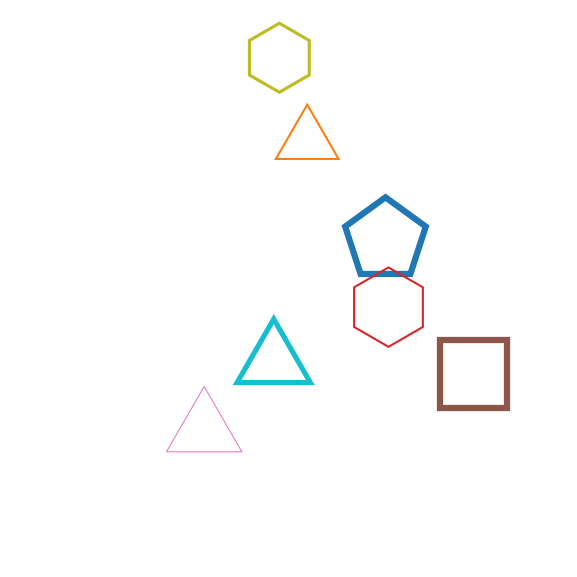[{"shape": "pentagon", "thickness": 3, "radius": 0.37, "center": [0.667, 0.584]}, {"shape": "triangle", "thickness": 1, "radius": 0.31, "center": [0.532, 0.755]}, {"shape": "hexagon", "thickness": 1, "radius": 0.34, "center": [0.673, 0.467]}, {"shape": "square", "thickness": 3, "radius": 0.29, "center": [0.82, 0.351]}, {"shape": "triangle", "thickness": 0.5, "radius": 0.38, "center": [0.354, 0.254]}, {"shape": "hexagon", "thickness": 1.5, "radius": 0.3, "center": [0.484, 0.899]}, {"shape": "triangle", "thickness": 2.5, "radius": 0.37, "center": [0.474, 0.373]}]